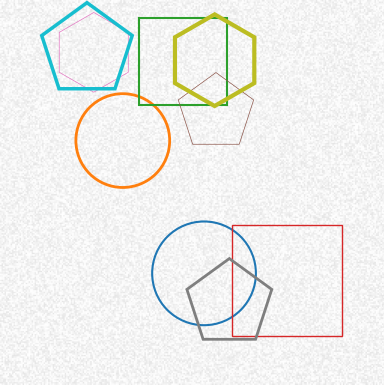[{"shape": "circle", "thickness": 1.5, "radius": 0.67, "center": [0.53, 0.29]}, {"shape": "circle", "thickness": 2, "radius": 0.61, "center": [0.319, 0.635]}, {"shape": "square", "thickness": 1.5, "radius": 0.57, "center": [0.476, 0.841]}, {"shape": "square", "thickness": 1, "radius": 0.72, "center": [0.745, 0.271]}, {"shape": "pentagon", "thickness": 0.5, "radius": 0.51, "center": [0.561, 0.709]}, {"shape": "hexagon", "thickness": 0.5, "radius": 0.52, "center": [0.244, 0.864]}, {"shape": "pentagon", "thickness": 2, "radius": 0.58, "center": [0.596, 0.213]}, {"shape": "hexagon", "thickness": 3, "radius": 0.59, "center": [0.557, 0.844]}, {"shape": "pentagon", "thickness": 2.5, "radius": 0.62, "center": [0.226, 0.869]}]